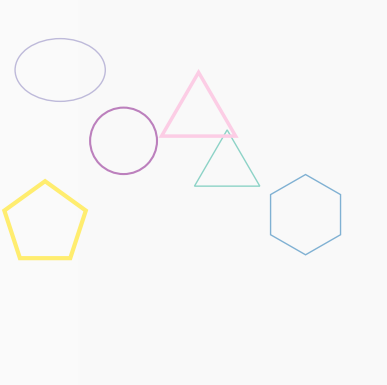[{"shape": "triangle", "thickness": 1, "radius": 0.49, "center": [0.586, 0.565]}, {"shape": "oval", "thickness": 1, "radius": 0.58, "center": [0.155, 0.818]}, {"shape": "hexagon", "thickness": 1, "radius": 0.52, "center": [0.789, 0.442]}, {"shape": "triangle", "thickness": 2.5, "radius": 0.55, "center": [0.512, 0.702]}, {"shape": "circle", "thickness": 1.5, "radius": 0.43, "center": [0.319, 0.634]}, {"shape": "pentagon", "thickness": 3, "radius": 0.55, "center": [0.116, 0.419]}]